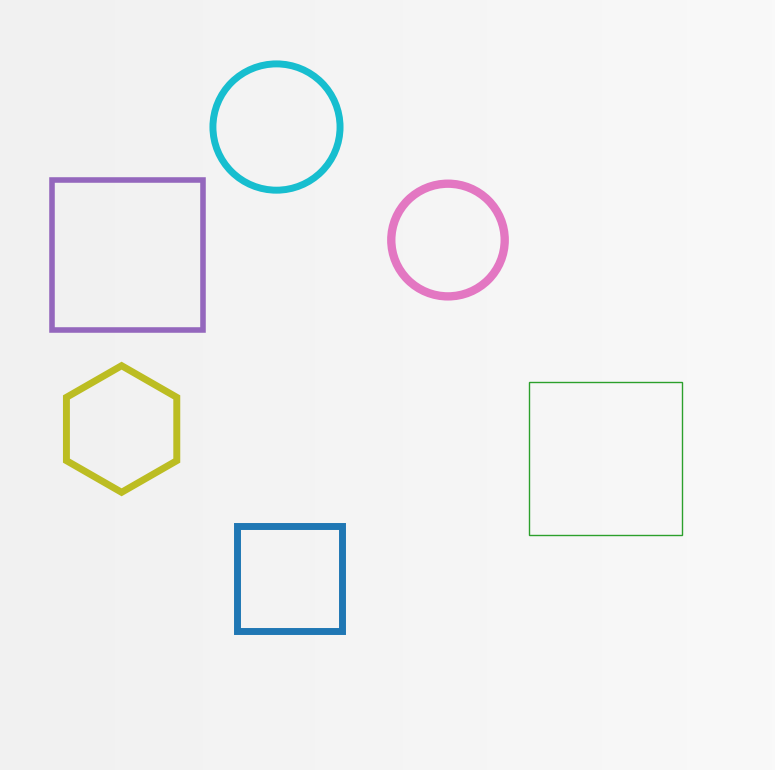[{"shape": "square", "thickness": 2.5, "radius": 0.34, "center": [0.373, 0.249]}, {"shape": "square", "thickness": 0.5, "radius": 0.5, "center": [0.781, 0.405]}, {"shape": "square", "thickness": 2, "radius": 0.49, "center": [0.165, 0.669]}, {"shape": "circle", "thickness": 3, "radius": 0.37, "center": [0.578, 0.688]}, {"shape": "hexagon", "thickness": 2.5, "radius": 0.41, "center": [0.157, 0.443]}, {"shape": "circle", "thickness": 2.5, "radius": 0.41, "center": [0.357, 0.835]}]